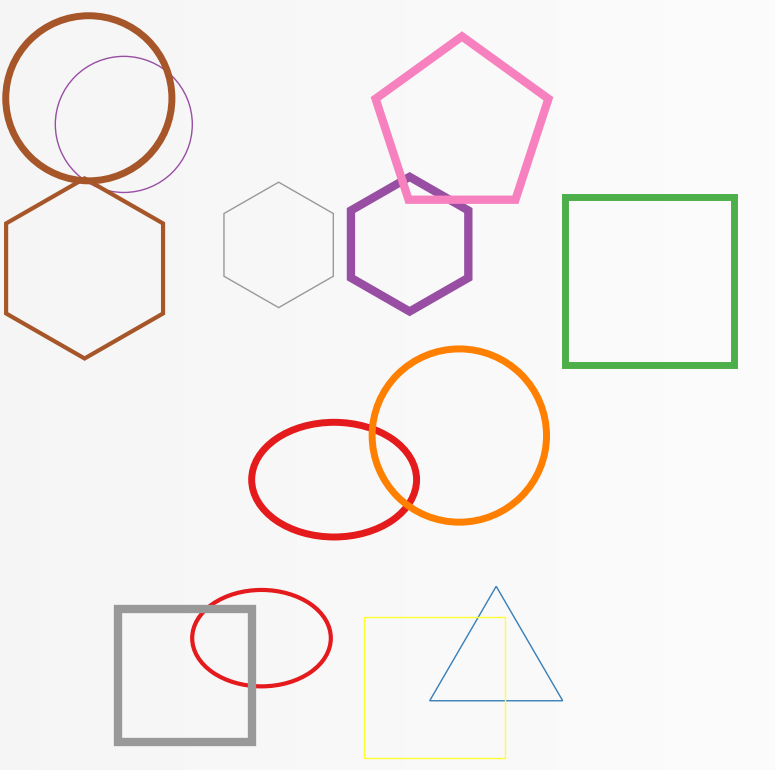[{"shape": "oval", "thickness": 1.5, "radius": 0.45, "center": [0.337, 0.171]}, {"shape": "oval", "thickness": 2.5, "radius": 0.53, "center": [0.431, 0.377]}, {"shape": "triangle", "thickness": 0.5, "radius": 0.5, "center": [0.64, 0.139]}, {"shape": "square", "thickness": 2.5, "radius": 0.55, "center": [0.838, 0.635]}, {"shape": "hexagon", "thickness": 3, "radius": 0.44, "center": [0.529, 0.683]}, {"shape": "circle", "thickness": 0.5, "radius": 0.44, "center": [0.16, 0.838]}, {"shape": "circle", "thickness": 2.5, "radius": 0.56, "center": [0.593, 0.434]}, {"shape": "square", "thickness": 0.5, "radius": 0.46, "center": [0.56, 0.107]}, {"shape": "circle", "thickness": 2.5, "radius": 0.54, "center": [0.115, 0.872]}, {"shape": "hexagon", "thickness": 1.5, "radius": 0.58, "center": [0.109, 0.651]}, {"shape": "pentagon", "thickness": 3, "radius": 0.59, "center": [0.596, 0.835]}, {"shape": "hexagon", "thickness": 0.5, "radius": 0.41, "center": [0.36, 0.682]}, {"shape": "square", "thickness": 3, "radius": 0.43, "center": [0.239, 0.123]}]